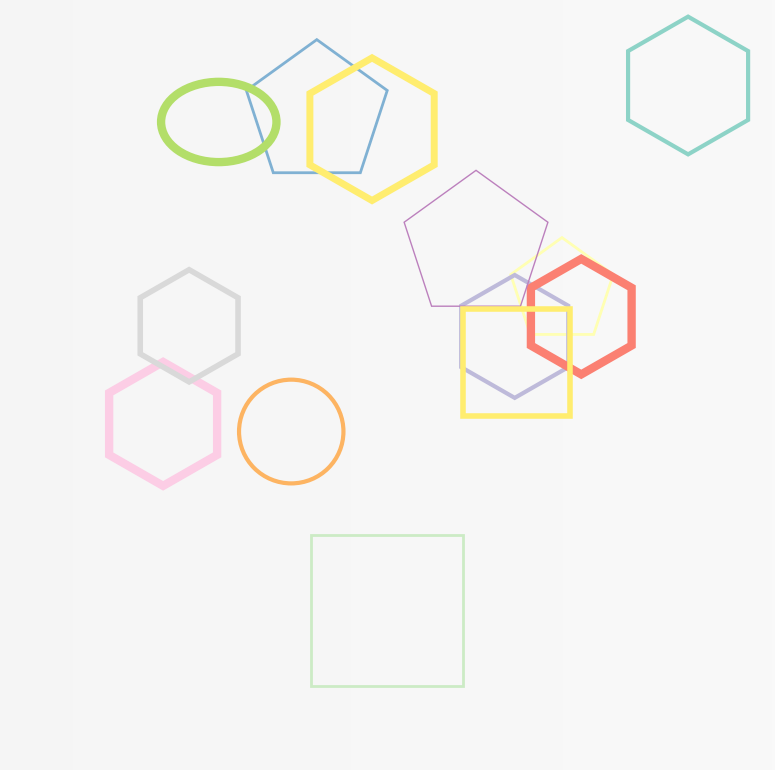[{"shape": "hexagon", "thickness": 1.5, "radius": 0.45, "center": [0.888, 0.889]}, {"shape": "pentagon", "thickness": 1, "radius": 0.35, "center": [0.725, 0.622]}, {"shape": "hexagon", "thickness": 1.5, "radius": 0.4, "center": [0.664, 0.563]}, {"shape": "hexagon", "thickness": 3, "radius": 0.38, "center": [0.75, 0.589]}, {"shape": "pentagon", "thickness": 1, "radius": 0.48, "center": [0.409, 0.853]}, {"shape": "circle", "thickness": 1.5, "radius": 0.34, "center": [0.376, 0.44]}, {"shape": "oval", "thickness": 3, "radius": 0.37, "center": [0.282, 0.842]}, {"shape": "hexagon", "thickness": 3, "radius": 0.4, "center": [0.21, 0.449]}, {"shape": "hexagon", "thickness": 2, "radius": 0.36, "center": [0.244, 0.577]}, {"shape": "pentagon", "thickness": 0.5, "radius": 0.49, "center": [0.614, 0.681]}, {"shape": "square", "thickness": 1, "radius": 0.49, "center": [0.499, 0.207]}, {"shape": "hexagon", "thickness": 2.5, "radius": 0.46, "center": [0.48, 0.832]}, {"shape": "square", "thickness": 2, "radius": 0.35, "center": [0.667, 0.529]}]